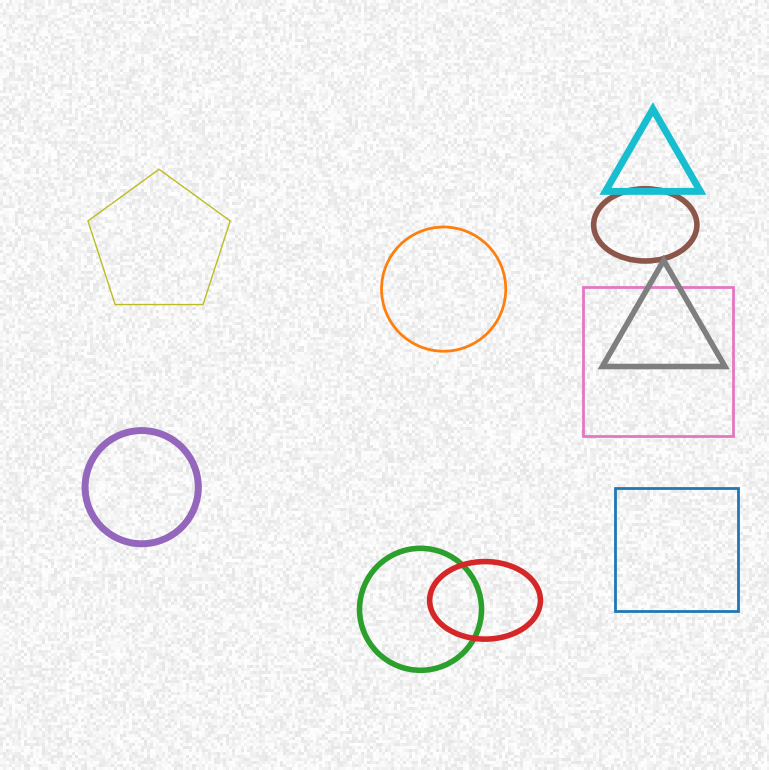[{"shape": "square", "thickness": 1, "radius": 0.4, "center": [0.879, 0.287]}, {"shape": "circle", "thickness": 1, "radius": 0.4, "center": [0.576, 0.625]}, {"shape": "circle", "thickness": 2, "radius": 0.4, "center": [0.546, 0.209]}, {"shape": "oval", "thickness": 2, "radius": 0.36, "center": [0.63, 0.22]}, {"shape": "circle", "thickness": 2.5, "radius": 0.37, "center": [0.184, 0.367]}, {"shape": "oval", "thickness": 2, "radius": 0.34, "center": [0.838, 0.708]}, {"shape": "square", "thickness": 1, "radius": 0.49, "center": [0.855, 0.53]}, {"shape": "triangle", "thickness": 2, "radius": 0.46, "center": [0.862, 0.57]}, {"shape": "pentagon", "thickness": 0.5, "radius": 0.49, "center": [0.207, 0.683]}, {"shape": "triangle", "thickness": 2.5, "radius": 0.36, "center": [0.848, 0.787]}]